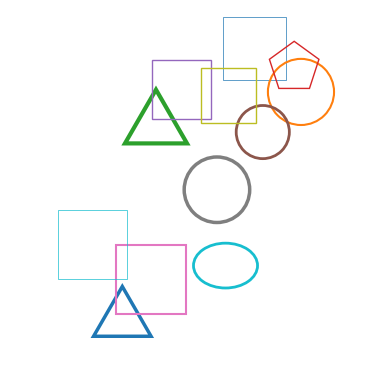[{"shape": "triangle", "thickness": 2.5, "radius": 0.43, "center": [0.318, 0.17]}, {"shape": "square", "thickness": 0.5, "radius": 0.4, "center": [0.661, 0.874]}, {"shape": "circle", "thickness": 1.5, "radius": 0.43, "center": [0.782, 0.761]}, {"shape": "triangle", "thickness": 3, "radius": 0.47, "center": [0.405, 0.674]}, {"shape": "pentagon", "thickness": 1, "radius": 0.34, "center": [0.764, 0.825]}, {"shape": "square", "thickness": 1, "radius": 0.39, "center": [0.472, 0.768]}, {"shape": "circle", "thickness": 2, "radius": 0.35, "center": [0.683, 0.657]}, {"shape": "square", "thickness": 1.5, "radius": 0.45, "center": [0.393, 0.274]}, {"shape": "circle", "thickness": 2.5, "radius": 0.43, "center": [0.563, 0.507]}, {"shape": "square", "thickness": 1, "radius": 0.36, "center": [0.593, 0.752]}, {"shape": "square", "thickness": 0.5, "radius": 0.45, "center": [0.24, 0.366]}, {"shape": "oval", "thickness": 2, "radius": 0.42, "center": [0.586, 0.31]}]